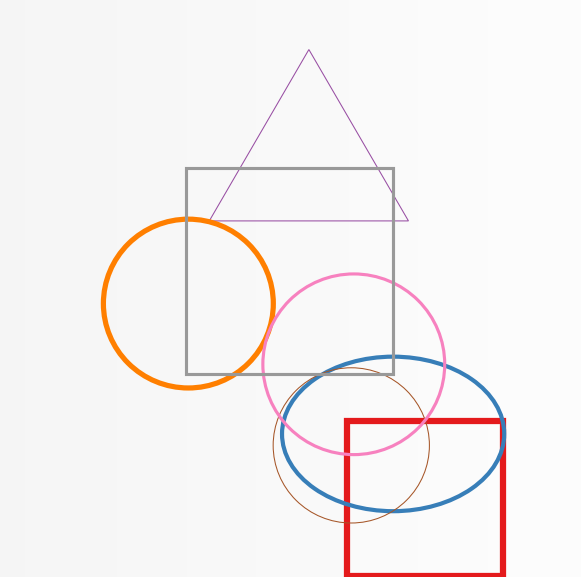[{"shape": "square", "thickness": 3, "radius": 0.67, "center": [0.731, 0.136]}, {"shape": "oval", "thickness": 2, "radius": 0.96, "center": [0.676, 0.248]}, {"shape": "triangle", "thickness": 0.5, "radius": 0.99, "center": [0.531, 0.716]}, {"shape": "circle", "thickness": 2.5, "radius": 0.73, "center": [0.324, 0.473]}, {"shape": "circle", "thickness": 0.5, "radius": 0.67, "center": [0.604, 0.228]}, {"shape": "circle", "thickness": 1.5, "radius": 0.78, "center": [0.609, 0.368]}, {"shape": "square", "thickness": 1.5, "radius": 0.89, "center": [0.498, 0.53]}]